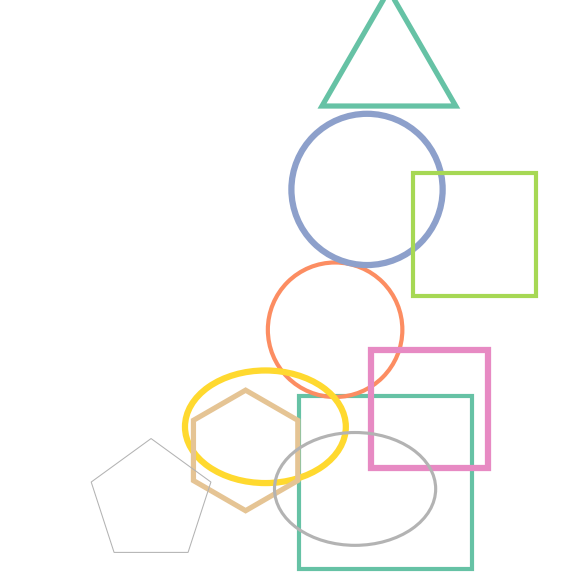[{"shape": "triangle", "thickness": 2.5, "radius": 0.67, "center": [0.673, 0.882]}, {"shape": "square", "thickness": 2, "radius": 0.75, "center": [0.668, 0.164]}, {"shape": "circle", "thickness": 2, "radius": 0.58, "center": [0.58, 0.428]}, {"shape": "circle", "thickness": 3, "radius": 0.65, "center": [0.636, 0.671]}, {"shape": "square", "thickness": 3, "radius": 0.51, "center": [0.744, 0.291]}, {"shape": "square", "thickness": 2, "radius": 0.53, "center": [0.822, 0.593]}, {"shape": "oval", "thickness": 3, "radius": 0.7, "center": [0.46, 0.26]}, {"shape": "hexagon", "thickness": 2.5, "radius": 0.52, "center": [0.425, 0.219]}, {"shape": "pentagon", "thickness": 0.5, "radius": 0.54, "center": [0.262, 0.131]}, {"shape": "oval", "thickness": 1.5, "radius": 0.7, "center": [0.615, 0.153]}]